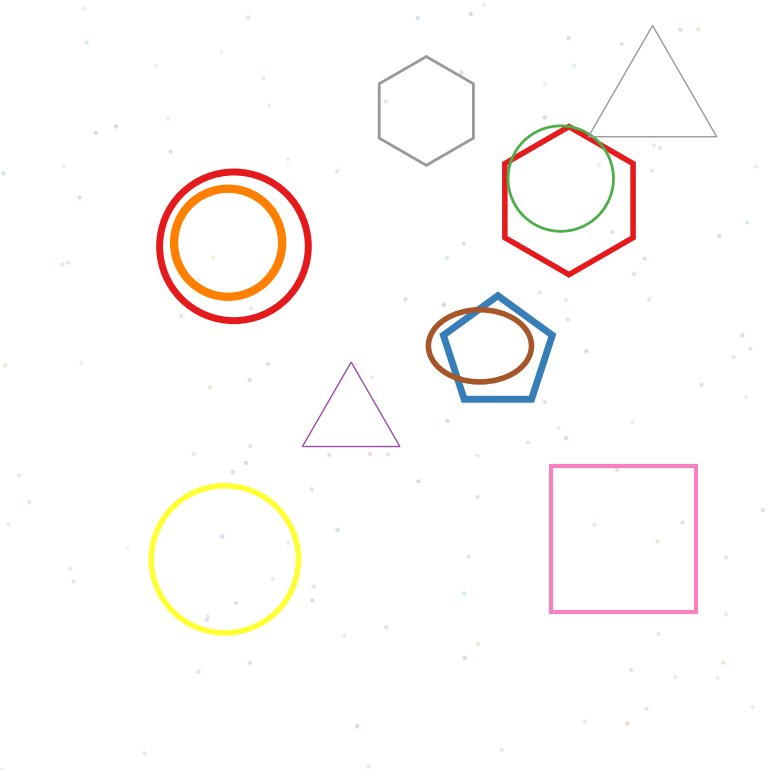[{"shape": "circle", "thickness": 2.5, "radius": 0.48, "center": [0.304, 0.68]}, {"shape": "hexagon", "thickness": 2, "radius": 0.48, "center": [0.739, 0.739]}, {"shape": "pentagon", "thickness": 2.5, "radius": 0.37, "center": [0.647, 0.542]}, {"shape": "circle", "thickness": 1, "radius": 0.34, "center": [0.728, 0.768]}, {"shape": "triangle", "thickness": 0.5, "radius": 0.37, "center": [0.456, 0.457]}, {"shape": "circle", "thickness": 3, "radius": 0.35, "center": [0.296, 0.685]}, {"shape": "circle", "thickness": 2, "radius": 0.48, "center": [0.292, 0.274]}, {"shape": "oval", "thickness": 2, "radius": 0.33, "center": [0.623, 0.551]}, {"shape": "square", "thickness": 1.5, "radius": 0.47, "center": [0.81, 0.3]}, {"shape": "hexagon", "thickness": 1, "radius": 0.35, "center": [0.554, 0.856]}, {"shape": "triangle", "thickness": 0.5, "radius": 0.48, "center": [0.847, 0.871]}]